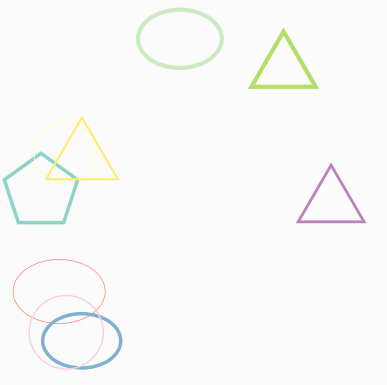[{"shape": "pentagon", "thickness": 2.5, "radius": 0.5, "center": [0.106, 0.502]}, {"shape": "hexagon", "thickness": 0.5, "radius": 0.44, "center": [0.164, 0.606]}, {"shape": "oval", "thickness": 0.5, "radius": 0.59, "center": [0.153, 0.243]}, {"shape": "oval", "thickness": 2.5, "radius": 0.5, "center": [0.211, 0.115]}, {"shape": "triangle", "thickness": 3, "radius": 0.48, "center": [0.732, 0.822]}, {"shape": "circle", "thickness": 1, "radius": 0.48, "center": [0.171, 0.137]}, {"shape": "triangle", "thickness": 2, "radius": 0.49, "center": [0.855, 0.473]}, {"shape": "oval", "thickness": 3, "radius": 0.54, "center": [0.464, 0.899]}, {"shape": "triangle", "thickness": 1.5, "radius": 0.53, "center": [0.211, 0.588]}]